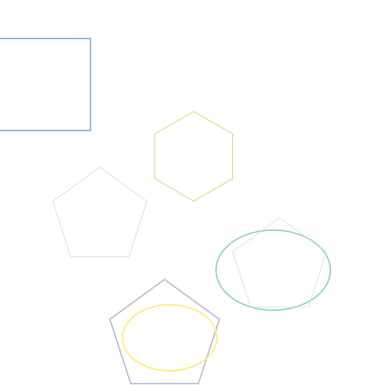[{"shape": "oval", "thickness": 1, "radius": 0.74, "center": [0.71, 0.298]}, {"shape": "pentagon", "thickness": 1, "radius": 0.75, "center": [0.427, 0.125]}, {"shape": "square", "thickness": 1, "radius": 0.6, "center": [0.114, 0.782]}, {"shape": "hexagon", "thickness": 0.5, "radius": 0.58, "center": [0.503, 0.594]}, {"shape": "pentagon", "thickness": 0.5, "radius": 0.64, "center": [0.259, 0.437]}, {"shape": "pentagon", "thickness": 0.5, "radius": 0.64, "center": [0.726, 0.306]}, {"shape": "oval", "thickness": 1, "radius": 0.61, "center": [0.441, 0.123]}]